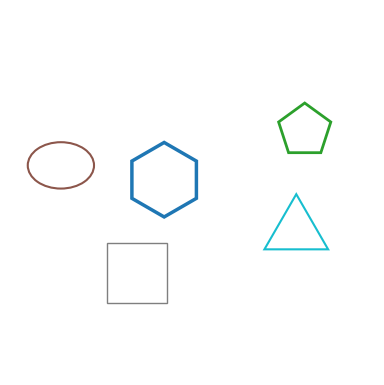[{"shape": "hexagon", "thickness": 2.5, "radius": 0.48, "center": [0.426, 0.533]}, {"shape": "pentagon", "thickness": 2, "radius": 0.36, "center": [0.791, 0.661]}, {"shape": "oval", "thickness": 1.5, "radius": 0.43, "center": [0.158, 0.57]}, {"shape": "square", "thickness": 1, "radius": 0.39, "center": [0.356, 0.29]}, {"shape": "triangle", "thickness": 1.5, "radius": 0.48, "center": [0.77, 0.4]}]